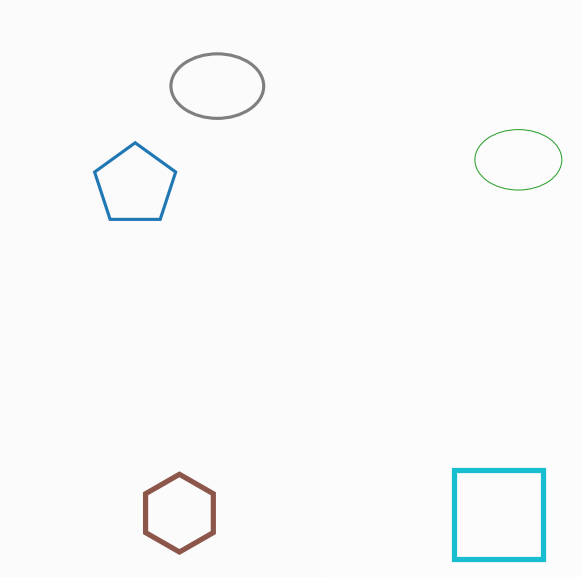[{"shape": "pentagon", "thickness": 1.5, "radius": 0.37, "center": [0.233, 0.679]}, {"shape": "oval", "thickness": 0.5, "radius": 0.37, "center": [0.892, 0.722]}, {"shape": "hexagon", "thickness": 2.5, "radius": 0.34, "center": [0.309, 0.111]}, {"shape": "oval", "thickness": 1.5, "radius": 0.4, "center": [0.374, 0.85]}, {"shape": "square", "thickness": 2.5, "radius": 0.39, "center": [0.857, 0.108]}]